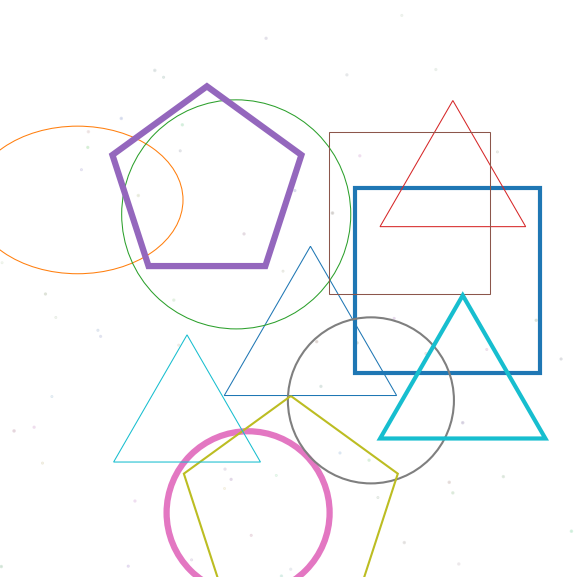[{"shape": "triangle", "thickness": 0.5, "radius": 0.86, "center": [0.538, 0.4]}, {"shape": "square", "thickness": 2, "radius": 0.8, "center": [0.774, 0.514]}, {"shape": "oval", "thickness": 0.5, "radius": 0.91, "center": [0.134, 0.653]}, {"shape": "circle", "thickness": 0.5, "radius": 0.99, "center": [0.409, 0.628]}, {"shape": "triangle", "thickness": 0.5, "radius": 0.73, "center": [0.784, 0.679]}, {"shape": "pentagon", "thickness": 3, "radius": 0.86, "center": [0.358, 0.678]}, {"shape": "square", "thickness": 0.5, "radius": 0.7, "center": [0.709, 0.631]}, {"shape": "circle", "thickness": 3, "radius": 0.71, "center": [0.43, 0.111]}, {"shape": "circle", "thickness": 1, "radius": 0.72, "center": [0.642, 0.306]}, {"shape": "pentagon", "thickness": 1, "radius": 0.97, "center": [0.504, 0.119]}, {"shape": "triangle", "thickness": 0.5, "radius": 0.73, "center": [0.324, 0.272]}, {"shape": "triangle", "thickness": 2, "radius": 0.83, "center": [0.801, 0.322]}]